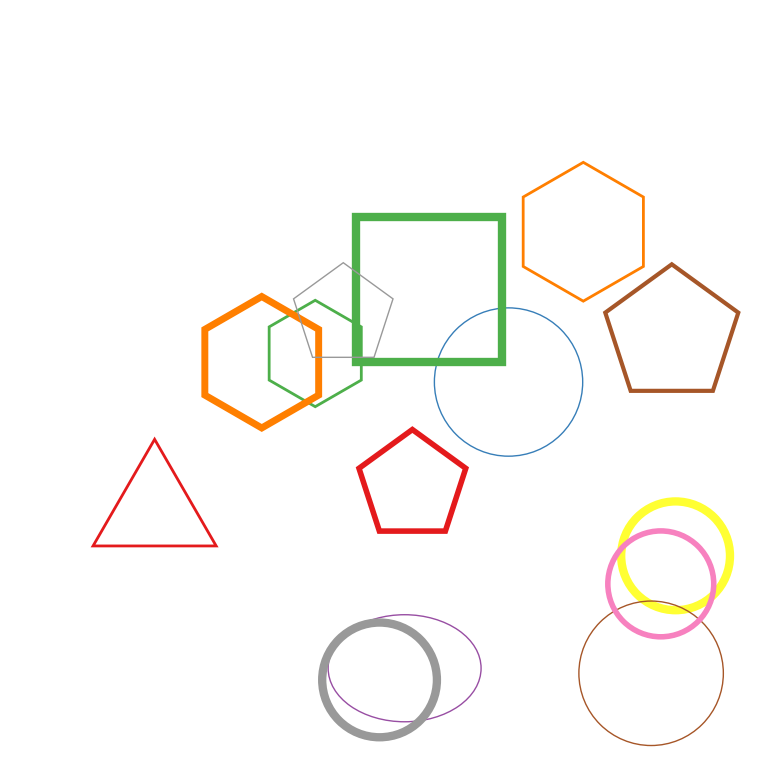[{"shape": "pentagon", "thickness": 2, "radius": 0.36, "center": [0.536, 0.369]}, {"shape": "triangle", "thickness": 1, "radius": 0.46, "center": [0.201, 0.337]}, {"shape": "circle", "thickness": 0.5, "radius": 0.48, "center": [0.66, 0.504]}, {"shape": "hexagon", "thickness": 1, "radius": 0.35, "center": [0.409, 0.541]}, {"shape": "square", "thickness": 3, "radius": 0.47, "center": [0.557, 0.624]}, {"shape": "oval", "thickness": 0.5, "radius": 0.5, "center": [0.525, 0.132]}, {"shape": "hexagon", "thickness": 1, "radius": 0.45, "center": [0.758, 0.699]}, {"shape": "hexagon", "thickness": 2.5, "radius": 0.43, "center": [0.34, 0.53]}, {"shape": "circle", "thickness": 3, "radius": 0.35, "center": [0.877, 0.278]}, {"shape": "circle", "thickness": 0.5, "radius": 0.47, "center": [0.846, 0.126]}, {"shape": "pentagon", "thickness": 1.5, "radius": 0.45, "center": [0.872, 0.566]}, {"shape": "circle", "thickness": 2, "radius": 0.34, "center": [0.858, 0.242]}, {"shape": "circle", "thickness": 3, "radius": 0.37, "center": [0.493, 0.117]}, {"shape": "pentagon", "thickness": 0.5, "radius": 0.34, "center": [0.446, 0.591]}]